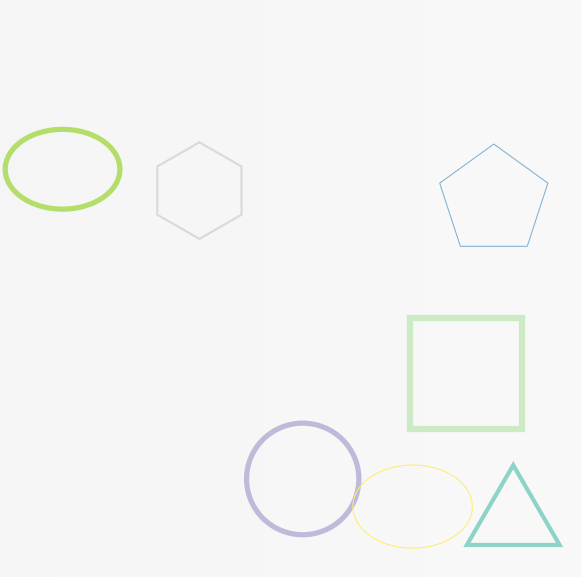[{"shape": "triangle", "thickness": 2, "radius": 0.46, "center": [0.883, 0.102]}, {"shape": "circle", "thickness": 2.5, "radius": 0.48, "center": [0.521, 0.17]}, {"shape": "pentagon", "thickness": 0.5, "radius": 0.49, "center": [0.85, 0.652]}, {"shape": "oval", "thickness": 2.5, "radius": 0.49, "center": [0.108, 0.706]}, {"shape": "hexagon", "thickness": 1, "radius": 0.42, "center": [0.343, 0.669]}, {"shape": "square", "thickness": 3, "radius": 0.48, "center": [0.801, 0.352]}, {"shape": "oval", "thickness": 0.5, "radius": 0.51, "center": [0.71, 0.122]}]